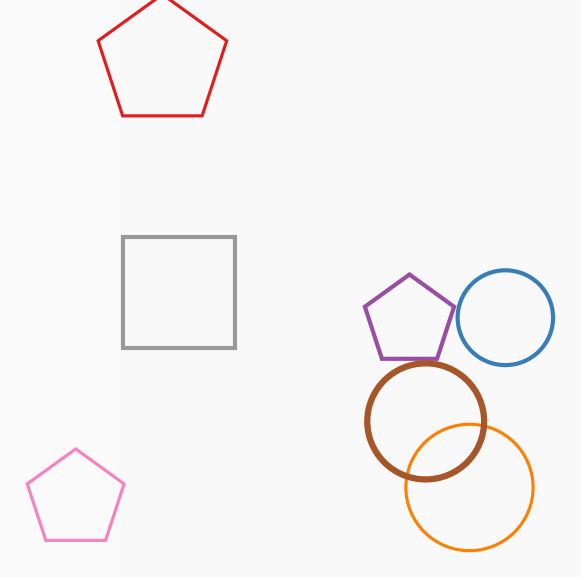[{"shape": "pentagon", "thickness": 1.5, "radius": 0.58, "center": [0.279, 0.893]}, {"shape": "circle", "thickness": 2, "radius": 0.41, "center": [0.869, 0.449]}, {"shape": "pentagon", "thickness": 2, "radius": 0.4, "center": [0.704, 0.443]}, {"shape": "circle", "thickness": 1.5, "radius": 0.55, "center": [0.808, 0.155]}, {"shape": "circle", "thickness": 3, "radius": 0.5, "center": [0.732, 0.269]}, {"shape": "pentagon", "thickness": 1.5, "radius": 0.44, "center": [0.13, 0.134]}, {"shape": "square", "thickness": 2, "radius": 0.48, "center": [0.308, 0.493]}]